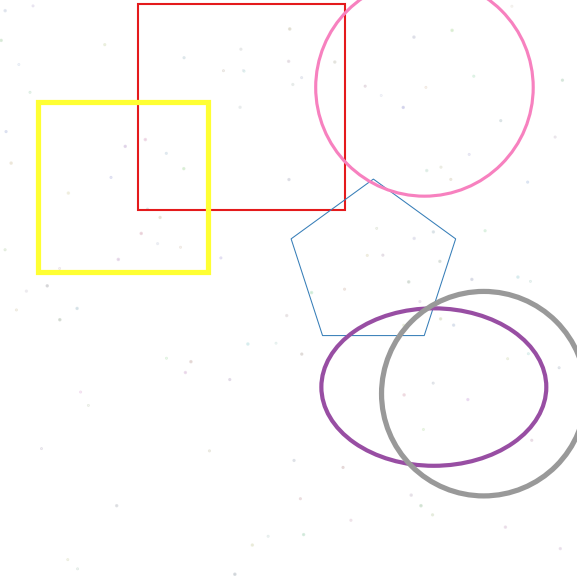[{"shape": "square", "thickness": 1, "radius": 0.89, "center": [0.418, 0.814]}, {"shape": "pentagon", "thickness": 0.5, "radius": 0.75, "center": [0.647, 0.539]}, {"shape": "oval", "thickness": 2, "radius": 0.97, "center": [0.751, 0.329]}, {"shape": "square", "thickness": 2.5, "radius": 0.73, "center": [0.213, 0.675]}, {"shape": "circle", "thickness": 1.5, "radius": 0.94, "center": [0.735, 0.848]}, {"shape": "circle", "thickness": 2.5, "radius": 0.89, "center": [0.838, 0.317]}]